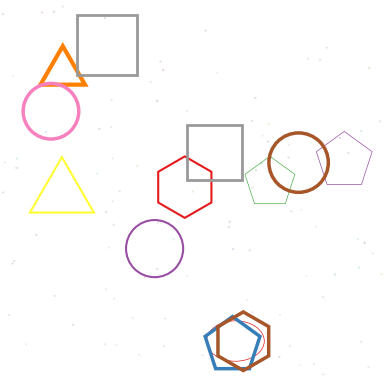[{"shape": "oval", "thickness": 0.5, "radius": 0.37, "center": [0.611, 0.114]}, {"shape": "hexagon", "thickness": 1.5, "radius": 0.4, "center": [0.48, 0.514]}, {"shape": "pentagon", "thickness": 2.5, "radius": 0.37, "center": [0.604, 0.103]}, {"shape": "pentagon", "thickness": 0.5, "radius": 0.34, "center": [0.701, 0.526]}, {"shape": "circle", "thickness": 1.5, "radius": 0.37, "center": [0.402, 0.354]}, {"shape": "pentagon", "thickness": 0.5, "radius": 0.38, "center": [0.894, 0.582]}, {"shape": "triangle", "thickness": 3, "radius": 0.33, "center": [0.163, 0.813]}, {"shape": "triangle", "thickness": 1.5, "radius": 0.48, "center": [0.161, 0.496]}, {"shape": "hexagon", "thickness": 2.5, "radius": 0.38, "center": [0.632, 0.114]}, {"shape": "circle", "thickness": 2.5, "radius": 0.39, "center": [0.776, 0.578]}, {"shape": "circle", "thickness": 2.5, "radius": 0.36, "center": [0.132, 0.711]}, {"shape": "square", "thickness": 2, "radius": 0.36, "center": [0.557, 0.603]}, {"shape": "square", "thickness": 2, "radius": 0.39, "center": [0.278, 0.882]}]